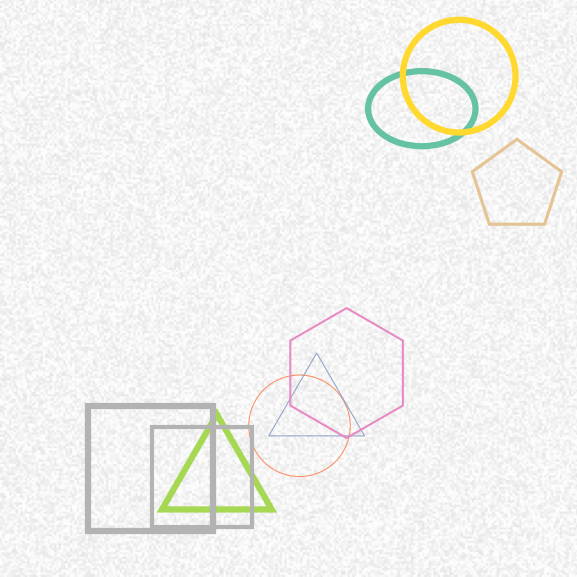[{"shape": "oval", "thickness": 3, "radius": 0.46, "center": [0.73, 0.811]}, {"shape": "circle", "thickness": 0.5, "radius": 0.44, "center": [0.519, 0.262]}, {"shape": "triangle", "thickness": 0.5, "radius": 0.48, "center": [0.548, 0.292]}, {"shape": "hexagon", "thickness": 1, "radius": 0.56, "center": [0.6, 0.353]}, {"shape": "triangle", "thickness": 3, "radius": 0.55, "center": [0.376, 0.172]}, {"shape": "circle", "thickness": 3, "radius": 0.49, "center": [0.795, 0.867]}, {"shape": "pentagon", "thickness": 1.5, "radius": 0.41, "center": [0.895, 0.677]}, {"shape": "square", "thickness": 3, "radius": 0.54, "center": [0.26, 0.188]}, {"shape": "square", "thickness": 2, "radius": 0.43, "center": [0.35, 0.173]}]